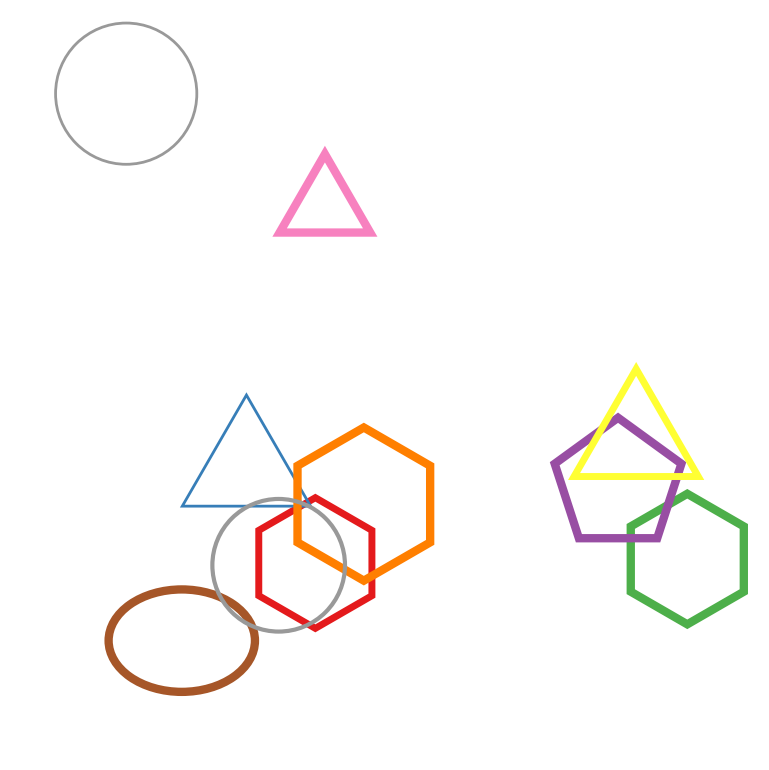[{"shape": "hexagon", "thickness": 2.5, "radius": 0.42, "center": [0.41, 0.269]}, {"shape": "triangle", "thickness": 1, "radius": 0.48, "center": [0.32, 0.391]}, {"shape": "hexagon", "thickness": 3, "radius": 0.42, "center": [0.893, 0.274]}, {"shape": "pentagon", "thickness": 3, "radius": 0.43, "center": [0.803, 0.371]}, {"shape": "hexagon", "thickness": 3, "radius": 0.5, "center": [0.473, 0.345]}, {"shape": "triangle", "thickness": 2.5, "radius": 0.47, "center": [0.826, 0.428]}, {"shape": "oval", "thickness": 3, "radius": 0.48, "center": [0.236, 0.168]}, {"shape": "triangle", "thickness": 3, "radius": 0.34, "center": [0.422, 0.732]}, {"shape": "circle", "thickness": 1, "radius": 0.46, "center": [0.164, 0.878]}, {"shape": "circle", "thickness": 1.5, "radius": 0.43, "center": [0.362, 0.266]}]